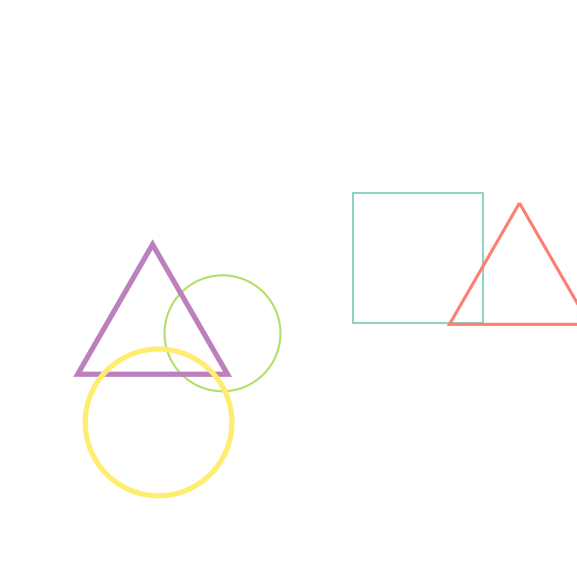[{"shape": "square", "thickness": 1, "radius": 0.56, "center": [0.724, 0.552]}, {"shape": "triangle", "thickness": 1.5, "radius": 0.7, "center": [0.9, 0.507]}, {"shape": "circle", "thickness": 1, "radius": 0.5, "center": [0.385, 0.422]}, {"shape": "triangle", "thickness": 2.5, "radius": 0.75, "center": [0.264, 0.426]}, {"shape": "circle", "thickness": 2.5, "radius": 0.64, "center": [0.275, 0.268]}]